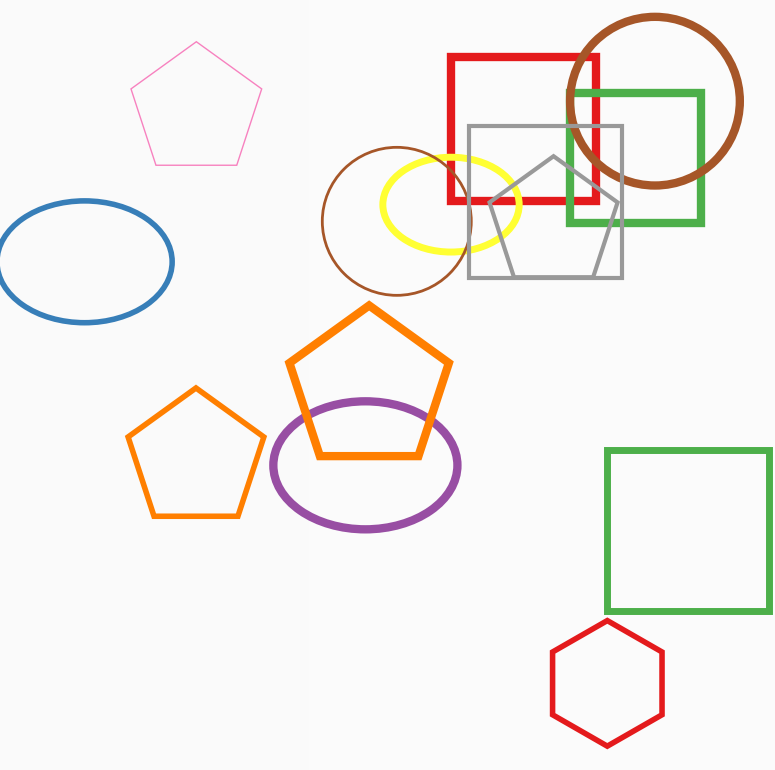[{"shape": "hexagon", "thickness": 2, "radius": 0.41, "center": [0.784, 0.113]}, {"shape": "square", "thickness": 3, "radius": 0.47, "center": [0.675, 0.833]}, {"shape": "oval", "thickness": 2, "radius": 0.57, "center": [0.109, 0.66]}, {"shape": "square", "thickness": 2.5, "radius": 0.52, "center": [0.888, 0.311]}, {"shape": "square", "thickness": 3, "radius": 0.42, "center": [0.82, 0.795]}, {"shape": "oval", "thickness": 3, "radius": 0.59, "center": [0.471, 0.396]}, {"shape": "pentagon", "thickness": 3, "radius": 0.54, "center": [0.476, 0.495]}, {"shape": "pentagon", "thickness": 2, "radius": 0.46, "center": [0.253, 0.404]}, {"shape": "oval", "thickness": 2.5, "radius": 0.44, "center": [0.582, 0.734]}, {"shape": "circle", "thickness": 3, "radius": 0.55, "center": [0.845, 0.869]}, {"shape": "circle", "thickness": 1, "radius": 0.48, "center": [0.512, 0.713]}, {"shape": "pentagon", "thickness": 0.5, "radius": 0.44, "center": [0.253, 0.857]}, {"shape": "square", "thickness": 1.5, "radius": 0.49, "center": [0.704, 0.738]}, {"shape": "pentagon", "thickness": 1.5, "radius": 0.43, "center": [0.714, 0.71]}]